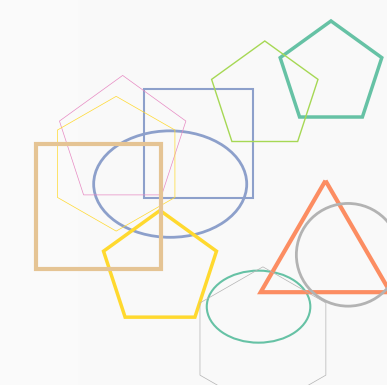[{"shape": "oval", "thickness": 1.5, "radius": 0.67, "center": [0.667, 0.204]}, {"shape": "pentagon", "thickness": 2.5, "radius": 0.69, "center": [0.854, 0.808]}, {"shape": "triangle", "thickness": 3, "radius": 0.97, "center": [0.84, 0.338]}, {"shape": "oval", "thickness": 2, "radius": 0.99, "center": [0.439, 0.522]}, {"shape": "square", "thickness": 1.5, "radius": 0.71, "center": [0.512, 0.627]}, {"shape": "pentagon", "thickness": 0.5, "radius": 0.86, "center": [0.317, 0.633]}, {"shape": "pentagon", "thickness": 1, "radius": 0.72, "center": [0.683, 0.749]}, {"shape": "pentagon", "thickness": 2.5, "radius": 0.77, "center": [0.413, 0.3]}, {"shape": "hexagon", "thickness": 0.5, "radius": 0.88, "center": [0.3, 0.575]}, {"shape": "square", "thickness": 3, "radius": 0.81, "center": [0.254, 0.464]}, {"shape": "hexagon", "thickness": 0.5, "radius": 0.94, "center": [0.679, 0.119]}, {"shape": "circle", "thickness": 2, "radius": 0.67, "center": [0.898, 0.338]}]